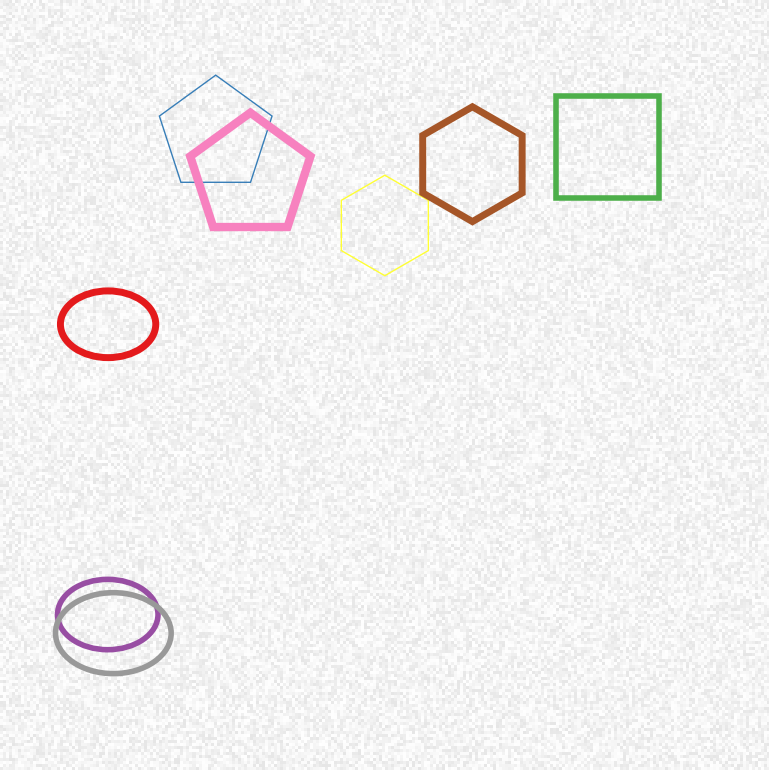[{"shape": "oval", "thickness": 2.5, "radius": 0.31, "center": [0.14, 0.579]}, {"shape": "pentagon", "thickness": 0.5, "radius": 0.38, "center": [0.28, 0.825]}, {"shape": "square", "thickness": 2, "radius": 0.33, "center": [0.789, 0.809]}, {"shape": "oval", "thickness": 2, "radius": 0.33, "center": [0.14, 0.202]}, {"shape": "hexagon", "thickness": 0.5, "radius": 0.33, "center": [0.5, 0.707]}, {"shape": "hexagon", "thickness": 2.5, "radius": 0.37, "center": [0.614, 0.787]}, {"shape": "pentagon", "thickness": 3, "radius": 0.41, "center": [0.325, 0.772]}, {"shape": "oval", "thickness": 2, "radius": 0.38, "center": [0.147, 0.178]}]